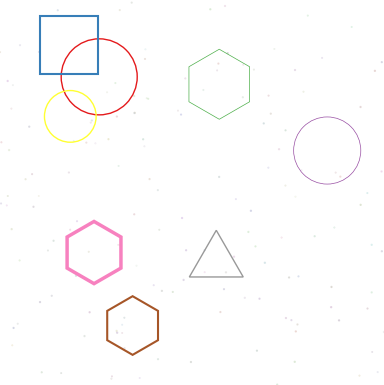[{"shape": "circle", "thickness": 1, "radius": 0.49, "center": [0.258, 0.8]}, {"shape": "square", "thickness": 1.5, "radius": 0.37, "center": [0.178, 0.884]}, {"shape": "hexagon", "thickness": 0.5, "radius": 0.45, "center": [0.57, 0.781]}, {"shape": "circle", "thickness": 0.5, "radius": 0.44, "center": [0.85, 0.609]}, {"shape": "circle", "thickness": 1, "radius": 0.34, "center": [0.183, 0.698]}, {"shape": "hexagon", "thickness": 1.5, "radius": 0.38, "center": [0.344, 0.154]}, {"shape": "hexagon", "thickness": 2.5, "radius": 0.4, "center": [0.244, 0.344]}, {"shape": "triangle", "thickness": 1, "radius": 0.4, "center": [0.562, 0.321]}]